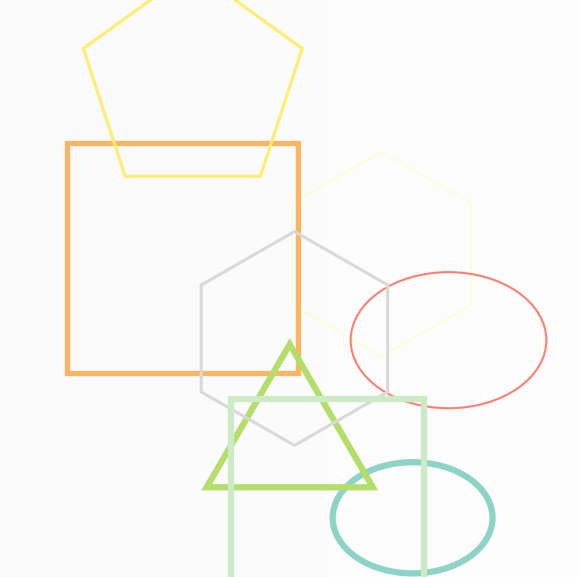[{"shape": "oval", "thickness": 3, "radius": 0.69, "center": [0.71, 0.103]}, {"shape": "hexagon", "thickness": 0.5, "radius": 0.89, "center": [0.657, 0.559]}, {"shape": "oval", "thickness": 1, "radius": 0.84, "center": [0.772, 0.41]}, {"shape": "square", "thickness": 2.5, "radius": 1.0, "center": [0.314, 0.552]}, {"shape": "triangle", "thickness": 3, "radius": 0.83, "center": [0.498, 0.238]}, {"shape": "hexagon", "thickness": 1.5, "radius": 0.93, "center": [0.507, 0.413]}, {"shape": "square", "thickness": 3, "radius": 0.83, "center": [0.563, 0.142]}, {"shape": "pentagon", "thickness": 1.5, "radius": 0.99, "center": [0.332, 0.854]}]